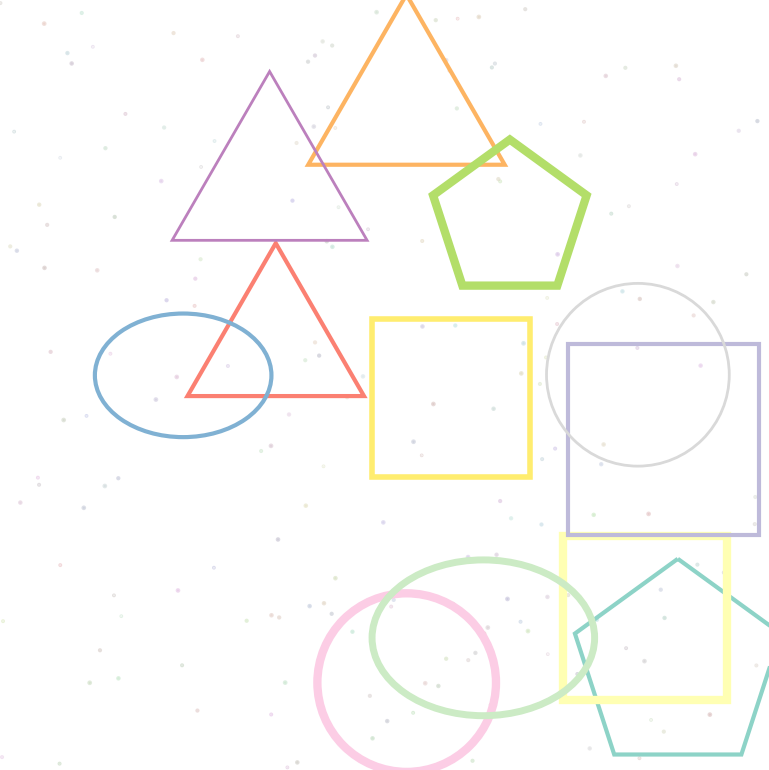[{"shape": "pentagon", "thickness": 1.5, "radius": 0.7, "center": [0.88, 0.134]}, {"shape": "square", "thickness": 3, "radius": 0.53, "center": [0.837, 0.198]}, {"shape": "square", "thickness": 1.5, "radius": 0.62, "center": [0.862, 0.429]}, {"shape": "triangle", "thickness": 1.5, "radius": 0.66, "center": [0.358, 0.552]}, {"shape": "oval", "thickness": 1.5, "radius": 0.57, "center": [0.238, 0.513]}, {"shape": "triangle", "thickness": 1.5, "radius": 0.74, "center": [0.528, 0.86]}, {"shape": "pentagon", "thickness": 3, "radius": 0.52, "center": [0.662, 0.714]}, {"shape": "circle", "thickness": 3, "radius": 0.58, "center": [0.528, 0.113]}, {"shape": "circle", "thickness": 1, "radius": 0.59, "center": [0.828, 0.513]}, {"shape": "triangle", "thickness": 1, "radius": 0.73, "center": [0.35, 0.761]}, {"shape": "oval", "thickness": 2.5, "radius": 0.72, "center": [0.628, 0.172]}, {"shape": "square", "thickness": 2, "radius": 0.51, "center": [0.586, 0.483]}]